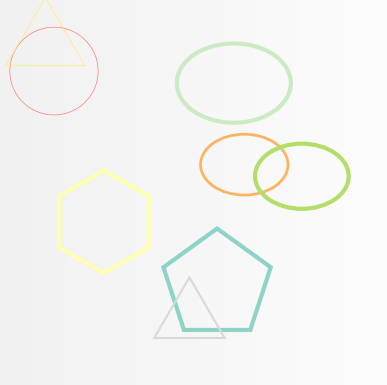[{"shape": "pentagon", "thickness": 3, "radius": 0.73, "center": [0.56, 0.261]}, {"shape": "hexagon", "thickness": 3, "radius": 0.67, "center": [0.268, 0.424]}, {"shape": "circle", "thickness": 0.5, "radius": 0.57, "center": [0.139, 0.815]}, {"shape": "oval", "thickness": 2, "radius": 0.56, "center": [0.63, 0.572]}, {"shape": "oval", "thickness": 3, "radius": 0.6, "center": [0.779, 0.542]}, {"shape": "triangle", "thickness": 1.5, "radius": 0.52, "center": [0.489, 0.175]}, {"shape": "oval", "thickness": 3, "radius": 0.74, "center": [0.603, 0.784]}, {"shape": "triangle", "thickness": 0.5, "radius": 0.59, "center": [0.117, 0.888]}]